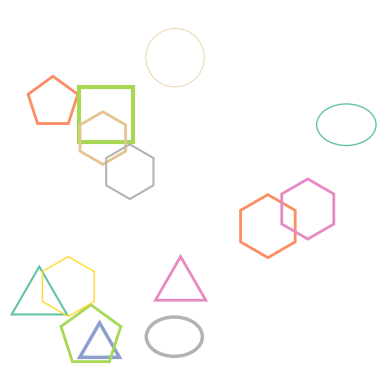[{"shape": "oval", "thickness": 1, "radius": 0.39, "center": [0.9, 0.676]}, {"shape": "triangle", "thickness": 1.5, "radius": 0.41, "center": [0.102, 0.225]}, {"shape": "hexagon", "thickness": 2, "radius": 0.41, "center": [0.696, 0.413]}, {"shape": "pentagon", "thickness": 2, "radius": 0.34, "center": [0.138, 0.734]}, {"shape": "triangle", "thickness": 2.5, "radius": 0.3, "center": [0.259, 0.102]}, {"shape": "hexagon", "thickness": 2, "radius": 0.39, "center": [0.799, 0.457]}, {"shape": "triangle", "thickness": 2, "radius": 0.38, "center": [0.469, 0.258]}, {"shape": "pentagon", "thickness": 2, "radius": 0.41, "center": [0.236, 0.127]}, {"shape": "square", "thickness": 3, "radius": 0.35, "center": [0.276, 0.702]}, {"shape": "hexagon", "thickness": 1, "radius": 0.39, "center": [0.177, 0.256]}, {"shape": "hexagon", "thickness": 2, "radius": 0.34, "center": [0.267, 0.641]}, {"shape": "circle", "thickness": 0.5, "radius": 0.38, "center": [0.455, 0.85]}, {"shape": "hexagon", "thickness": 1.5, "radius": 0.35, "center": [0.337, 0.554]}, {"shape": "oval", "thickness": 2.5, "radius": 0.36, "center": [0.453, 0.125]}]